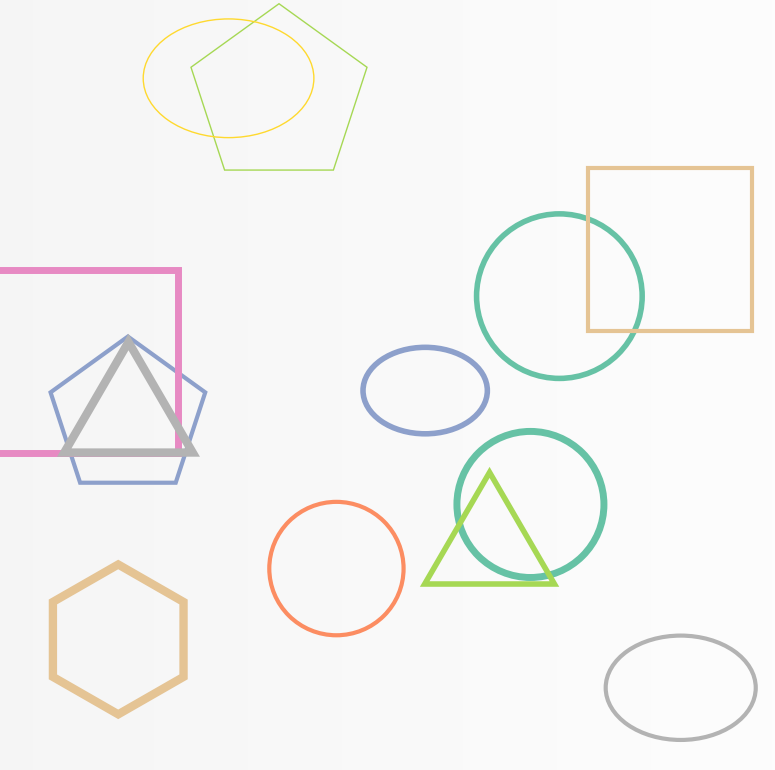[{"shape": "circle", "thickness": 2.5, "radius": 0.47, "center": [0.684, 0.345]}, {"shape": "circle", "thickness": 2, "radius": 0.53, "center": [0.722, 0.615]}, {"shape": "circle", "thickness": 1.5, "radius": 0.43, "center": [0.434, 0.262]}, {"shape": "pentagon", "thickness": 1.5, "radius": 0.52, "center": [0.165, 0.458]}, {"shape": "oval", "thickness": 2, "radius": 0.4, "center": [0.549, 0.493]}, {"shape": "square", "thickness": 2.5, "radius": 0.59, "center": [0.111, 0.531]}, {"shape": "pentagon", "thickness": 0.5, "radius": 0.6, "center": [0.36, 0.876]}, {"shape": "triangle", "thickness": 2, "radius": 0.48, "center": [0.632, 0.29]}, {"shape": "oval", "thickness": 0.5, "radius": 0.55, "center": [0.295, 0.898]}, {"shape": "square", "thickness": 1.5, "radius": 0.53, "center": [0.865, 0.676]}, {"shape": "hexagon", "thickness": 3, "radius": 0.49, "center": [0.153, 0.17]}, {"shape": "oval", "thickness": 1.5, "radius": 0.48, "center": [0.878, 0.107]}, {"shape": "triangle", "thickness": 3, "radius": 0.48, "center": [0.166, 0.46]}]